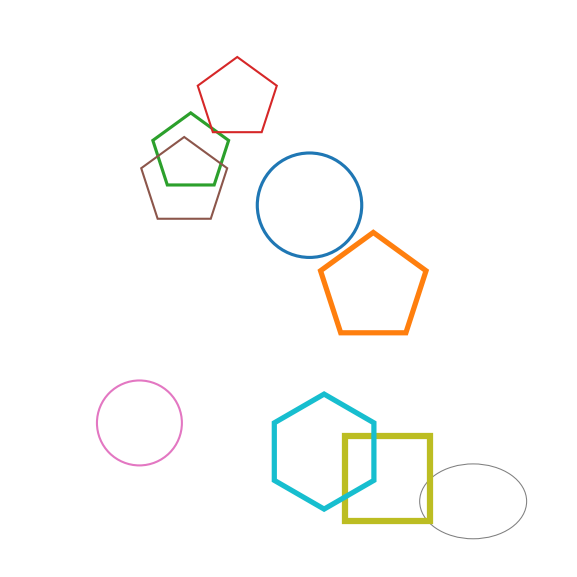[{"shape": "circle", "thickness": 1.5, "radius": 0.45, "center": [0.536, 0.644]}, {"shape": "pentagon", "thickness": 2.5, "radius": 0.48, "center": [0.646, 0.501]}, {"shape": "pentagon", "thickness": 1.5, "radius": 0.34, "center": [0.33, 0.735]}, {"shape": "pentagon", "thickness": 1, "radius": 0.36, "center": [0.411, 0.828]}, {"shape": "pentagon", "thickness": 1, "radius": 0.39, "center": [0.319, 0.684]}, {"shape": "circle", "thickness": 1, "radius": 0.37, "center": [0.241, 0.267]}, {"shape": "oval", "thickness": 0.5, "radius": 0.46, "center": [0.819, 0.131]}, {"shape": "square", "thickness": 3, "radius": 0.37, "center": [0.672, 0.17]}, {"shape": "hexagon", "thickness": 2.5, "radius": 0.5, "center": [0.561, 0.217]}]